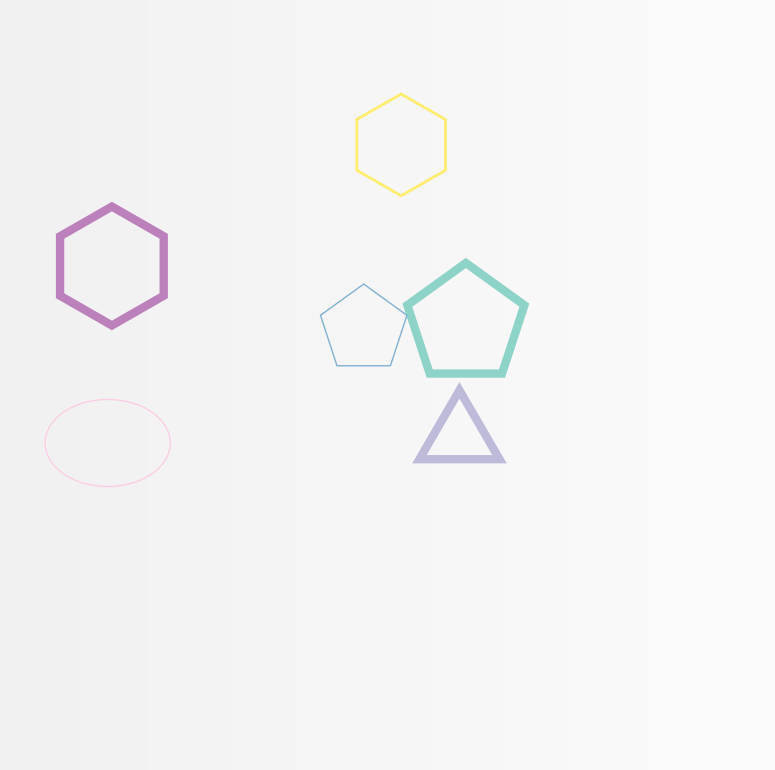[{"shape": "pentagon", "thickness": 3, "radius": 0.4, "center": [0.601, 0.579]}, {"shape": "triangle", "thickness": 3, "radius": 0.3, "center": [0.593, 0.433]}, {"shape": "pentagon", "thickness": 0.5, "radius": 0.29, "center": [0.469, 0.572]}, {"shape": "oval", "thickness": 0.5, "radius": 0.4, "center": [0.139, 0.425]}, {"shape": "hexagon", "thickness": 3, "radius": 0.39, "center": [0.144, 0.655]}, {"shape": "hexagon", "thickness": 1, "radius": 0.33, "center": [0.518, 0.812]}]